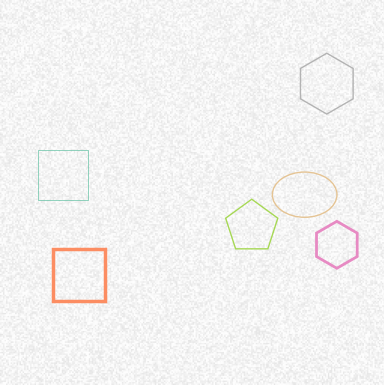[{"shape": "square", "thickness": 0.5, "radius": 0.32, "center": [0.164, 0.545]}, {"shape": "square", "thickness": 2.5, "radius": 0.34, "center": [0.205, 0.287]}, {"shape": "hexagon", "thickness": 2, "radius": 0.31, "center": [0.875, 0.364]}, {"shape": "pentagon", "thickness": 1, "radius": 0.36, "center": [0.654, 0.411]}, {"shape": "oval", "thickness": 1, "radius": 0.42, "center": [0.791, 0.494]}, {"shape": "hexagon", "thickness": 1, "radius": 0.39, "center": [0.849, 0.783]}]